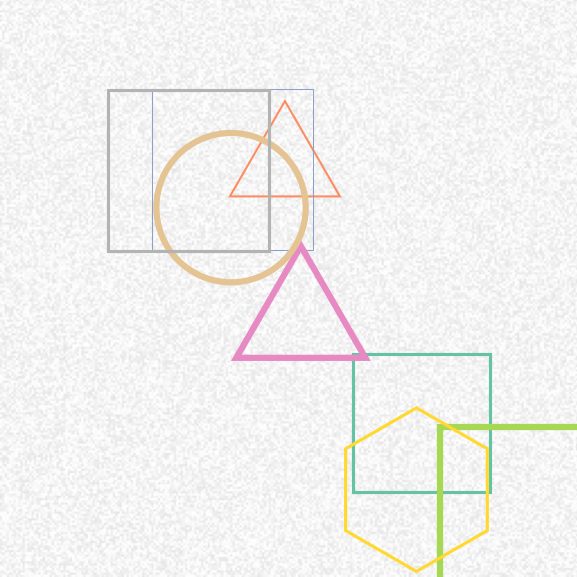[{"shape": "square", "thickness": 1.5, "radius": 0.59, "center": [0.73, 0.267]}, {"shape": "triangle", "thickness": 1, "radius": 0.55, "center": [0.493, 0.714]}, {"shape": "square", "thickness": 0.5, "radius": 0.7, "center": [0.403, 0.705]}, {"shape": "triangle", "thickness": 3, "radius": 0.65, "center": [0.521, 0.444]}, {"shape": "square", "thickness": 3, "radius": 0.67, "center": [0.897, 0.124]}, {"shape": "hexagon", "thickness": 1.5, "radius": 0.71, "center": [0.721, 0.151]}, {"shape": "circle", "thickness": 3, "radius": 0.65, "center": [0.4, 0.64]}, {"shape": "square", "thickness": 1.5, "radius": 0.7, "center": [0.326, 0.704]}]